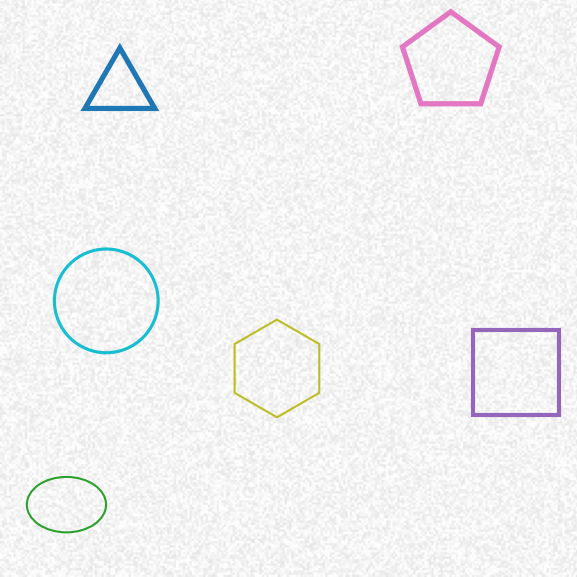[{"shape": "triangle", "thickness": 2.5, "radius": 0.35, "center": [0.208, 0.846]}, {"shape": "oval", "thickness": 1, "radius": 0.34, "center": [0.115, 0.125]}, {"shape": "square", "thickness": 2, "radius": 0.37, "center": [0.894, 0.354]}, {"shape": "pentagon", "thickness": 2.5, "radius": 0.44, "center": [0.781, 0.891]}, {"shape": "hexagon", "thickness": 1, "radius": 0.42, "center": [0.48, 0.361]}, {"shape": "circle", "thickness": 1.5, "radius": 0.45, "center": [0.184, 0.478]}]